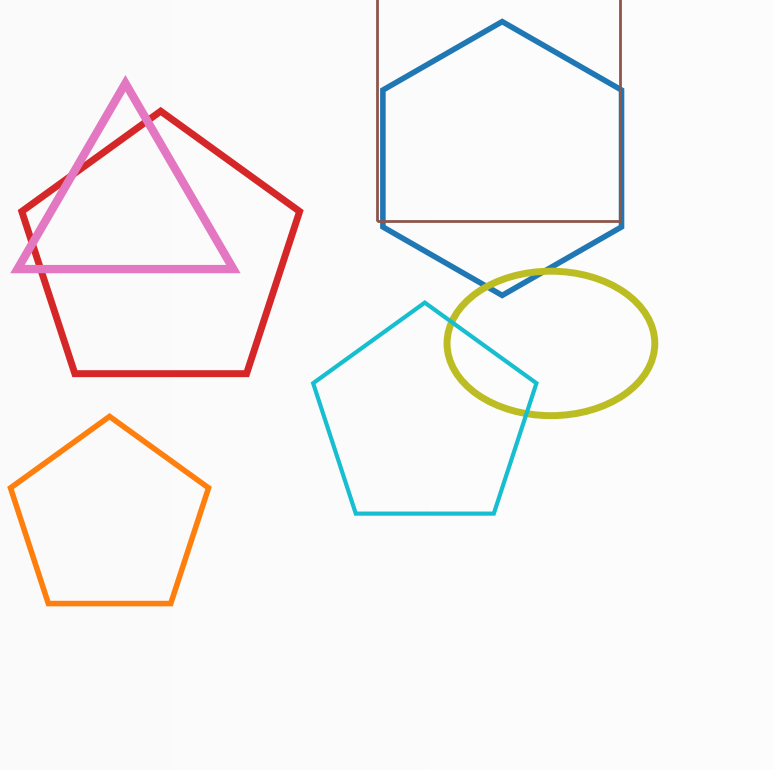[{"shape": "hexagon", "thickness": 2, "radius": 0.89, "center": [0.648, 0.794]}, {"shape": "pentagon", "thickness": 2, "radius": 0.67, "center": [0.141, 0.325]}, {"shape": "pentagon", "thickness": 2.5, "radius": 0.94, "center": [0.207, 0.667]}, {"shape": "square", "thickness": 1, "radius": 0.78, "center": [0.643, 0.869]}, {"shape": "triangle", "thickness": 3, "radius": 0.8, "center": [0.162, 0.731]}, {"shape": "oval", "thickness": 2.5, "radius": 0.67, "center": [0.711, 0.554]}, {"shape": "pentagon", "thickness": 1.5, "radius": 0.76, "center": [0.548, 0.456]}]